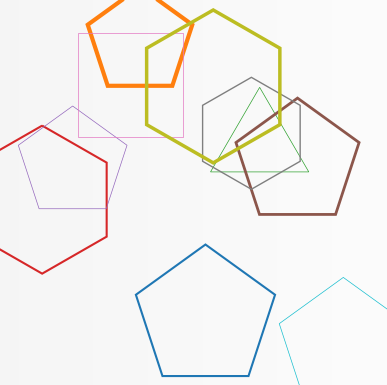[{"shape": "pentagon", "thickness": 1.5, "radius": 0.94, "center": [0.53, 0.176]}, {"shape": "pentagon", "thickness": 3, "radius": 0.71, "center": [0.361, 0.892]}, {"shape": "triangle", "thickness": 0.5, "radius": 0.73, "center": [0.67, 0.627]}, {"shape": "hexagon", "thickness": 1.5, "radius": 0.96, "center": [0.109, 0.481]}, {"shape": "pentagon", "thickness": 0.5, "radius": 0.74, "center": [0.188, 0.577]}, {"shape": "pentagon", "thickness": 2, "radius": 0.84, "center": [0.768, 0.578]}, {"shape": "square", "thickness": 0.5, "radius": 0.68, "center": [0.337, 0.779]}, {"shape": "hexagon", "thickness": 1, "radius": 0.73, "center": [0.649, 0.654]}, {"shape": "hexagon", "thickness": 2.5, "radius": 0.99, "center": [0.55, 0.776]}, {"shape": "pentagon", "thickness": 0.5, "radius": 0.87, "center": [0.886, 0.106]}]